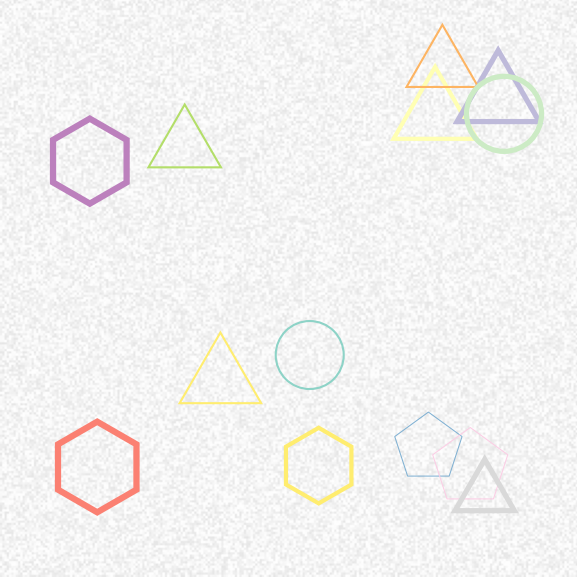[{"shape": "circle", "thickness": 1, "radius": 0.29, "center": [0.536, 0.384]}, {"shape": "triangle", "thickness": 2, "radius": 0.42, "center": [0.753, 0.8]}, {"shape": "triangle", "thickness": 2.5, "radius": 0.41, "center": [0.863, 0.83]}, {"shape": "hexagon", "thickness": 3, "radius": 0.39, "center": [0.168, 0.19]}, {"shape": "pentagon", "thickness": 0.5, "radius": 0.31, "center": [0.742, 0.224]}, {"shape": "triangle", "thickness": 1, "radius": 0.36, "center": [0.766, 0.884]}, {"shape": "triangle", "thickness": 1, "radius": 0.36, "center": [0.32, 0.746]}, {"shape": "pentagon", "thickness": 0.5, "radius": 0.34, "center": [0.814, 0.191]}, {"shape": "triangle", "thickness": 2.5, "radius": 0.3, "center": [0.839, 0.144]}, {"shape": "hexagon", "thickness": 3, "radius": 0.37, "center": [0.156, 0.72]}, {"shape": "circle", "thickness": 2.5, "radius": 0.32, "center": [0.873, 0.802]}, {"shape": "hexagon", "thickness": 2, "radius": 0.33, "center": [0.552, 0.193]}, {"shape": "triangle", "thickness": 1, "radius": 0.41, "center": [0.382, 0.342]}]